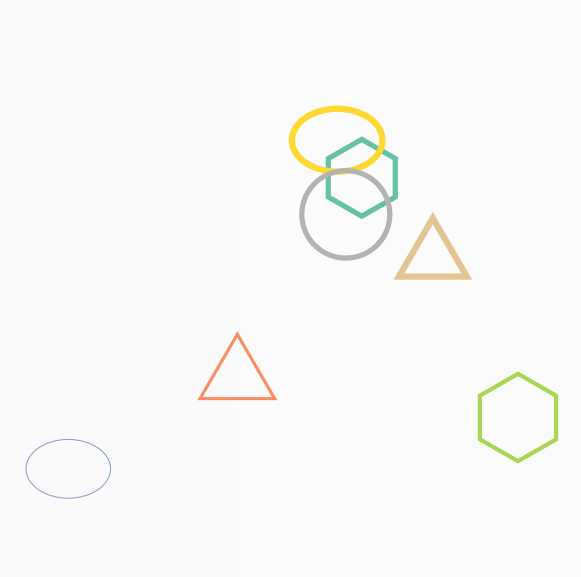[{"shape": "hexagon", "thickness": 2.5, "radius": 0.33, "center": [0.622, 0.691]}, {"shape": "triangle", "thickness": 1.5, "radius": 0.37, "center": [0.408, 0.346]}, {"shape": "oval", "thickness": 0.5, "radius": 0.36, "center": [0.117, 0.187]}, {"shape": "hexagon", "thickness": 2, "radius": 0.38, "center": [0.891, 0.276]}, {"shape": "oval", "thickness": 3, "radius": 0.39, "center": [0.58, 0.756]}, {"shape": "triangle", "thickness": 3, "radius": 0.34, "center": [0.745, 0.554]}, {"shape": "circle", "thickness": 2.5, "radius": 0.38, "center": [0.595, 0.628]}]